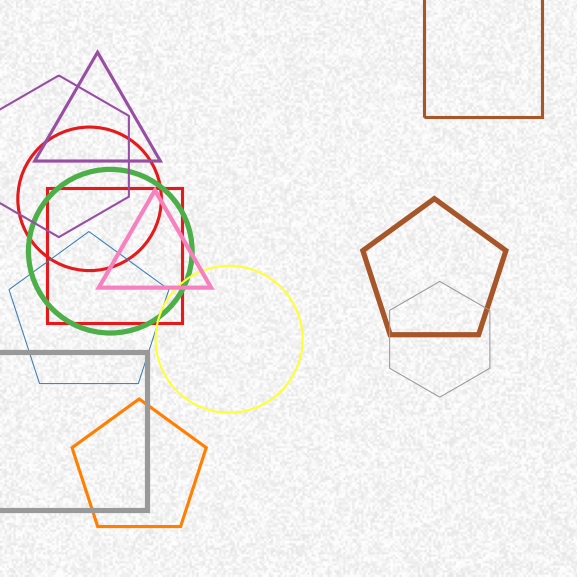[{"shape": "square", "thickness": 1.5, "radius": 0.58, "center": [0.198, 0.556]}, {"shape": "circle", "thickness": 1.5, "radius": 0.62, "center": [0.155, 0.655]}, {"shape": "pentagon", "thickness": 0.5, "radius": 0.73, "center": [0.154, 0.453]}, {"shape": "circle", "thickness": 2.5, "radius": 0.71, "center": [0.191, 0.564]}, {"shape": "hexagon", "thickness": 1, "radius": 0.7, "center": [0.102, 0.729]}, {"shape": "triangle", "thickness": 1.5, "radius": 0.63, "center": [0.169, 0.783]}, {"shape": "pentagon", "thickness": 1.5, "radius": 0.61, "center": [0.241, 0.186]}, {"shape": "circle", "thickness": 1, "radius": 0.64, "center": [0.397, 0.412]}, {"shape": "square", "thickness": 1.5, "radius": 0.51, "center": [0.837, 0.899]}, {"shape": "pentagon", "thickness": 2.5, "radius": 0.65, "center": [0.752, 0.525]}, {"shape": "triangle", "thickness": 2, "radius": 0.56, "center": [0.268, 0.557]}, {"shape": "square", "thickness": 2.5, "radius": 0.68, "center": [0.117, 0.252]}, {"shape": "hexagon", "thickness": 0.5, "radius": 0.5, "center": [0.761, 0.412]}]